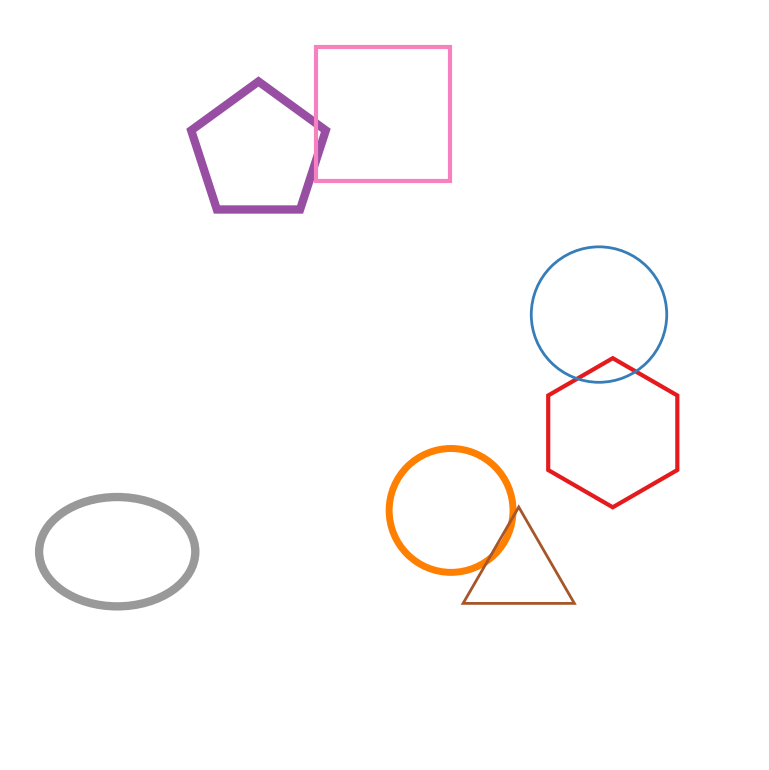[{"shape": "hexagon", "thickness": 1.5, "radius": 0.48, "center": [0.796, 0.438]}, {"shape": "circle", "thickness": 1, "radius": 0.44, "center": [0.778, 0.591]}, {"shape": "pentagon", "thickness": 3, "radius": 0.46, "center": [0.336, 0.802]}, {"shape": "circle", "thickness": 2.5, "radius": 0.4, "center": [0.586, 0.337]}, {"shape": "triangle", "thickness": 1, "radius": 0.42, "center": [0.674, 0.258]}, {"shape": "square", "thickness": 1.5, "radius": 0.44, "center": [0.498, 0.852]}, {"shape": "oval", "thickness": 3, "radius": 0.51, "center": [0.152, 0.284]}]